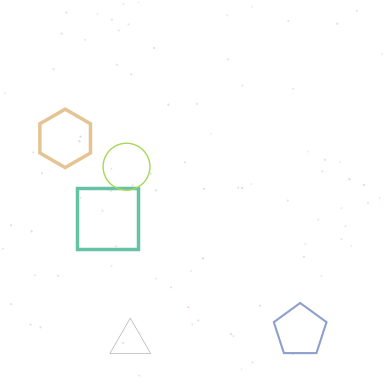[{"shape": "square", "thickness": 2.5, "radius": 0.39, "center": [0.28, 0.432]}, {"shape": "pentagon", "thickness": 1.5, "radius": 0.36, "center": [0.78, 0.141]}, {"shape": "circle", "thickness": 1, "radius": 0.3, "center": [0.329, 0.567]}, {"shape": "hexagon", "thickness": 2.5, "radius": 0.38, "center": [0.169, 0.641]}, {"shape": "triangle", "thickness": 0.5, "radius": 0.31, "center": [0.338, 0.112]}]